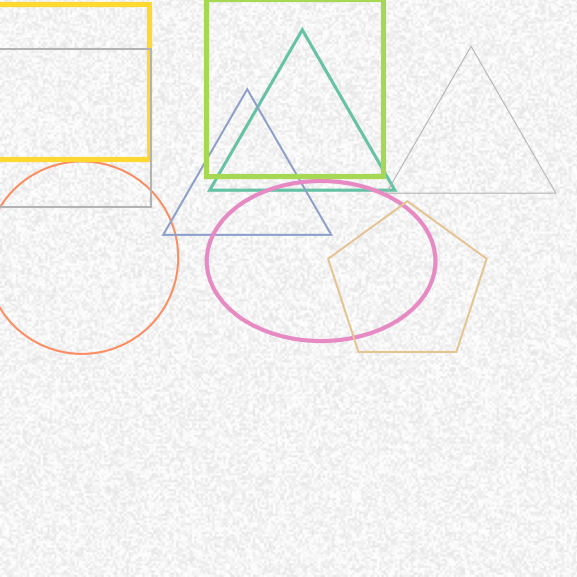[{"shape": "triangle", "thickness": 1.5, "radius": 0.93, "center": [0.523, 0.762]}, {"shape": "circle", "thickness": 1, "radius": 0.83, "center": [0.142, 0.553]}, {"shape": "triangle", "thickness": 1, "radius": 0.84, "center": [0.428, 0.677]}, {"shape": "oval", "thickness": 2, "radius": 0.99, "center": [0.556, 0.547]}, {"shape": "square", "thickness": 2.5, "radius": 0.77, "center": [0.509, 0.847]}, {"shape": "square", "thickness": 2.5, "radius": 0.67, "center": [0.124, 0.858]}, {"shape": "pentagon", "thickness": 1, "radius": 0.72, "center": [0.705, 0.506]}, {"shape": "triangle", "thickness": 0.5, "radius": 0.85, "center": [0.816, 0.749]}, {"shape": "square", "thickness": 1, "radius": 0.68, "center": [0.125, 0.777]}]